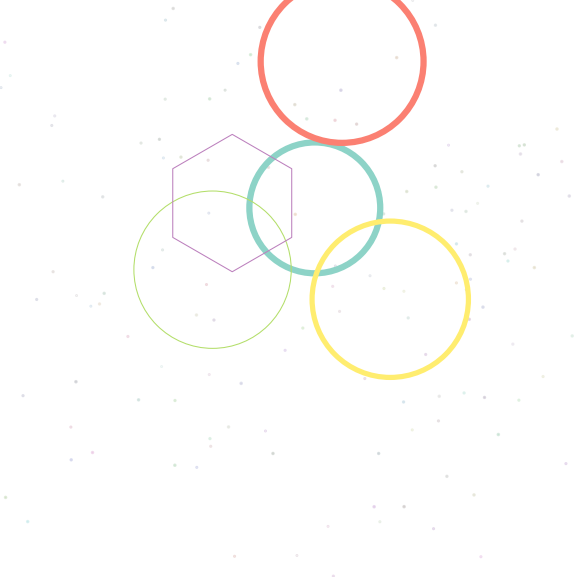[{"shape": "circle", "thickness": 3, "radius": 0.57, "center": [0.545, 0.639]}, {"shape": "circle", "thickness": 3, "radius": 0.71, "center": [0.592, 0.893]}, {"shape": "circle", "thickness": 0.5, "radius": 0.68, "center": [0.368, 0.532]}, {"shape": "hexagon", "thickness": 0.5, "radius": 0.59, "center": [0.402, 0.648]}, {"shape": "circle", "thickness": 2.5, "radius": 0.68, "center": [0.676, 0.481]}]